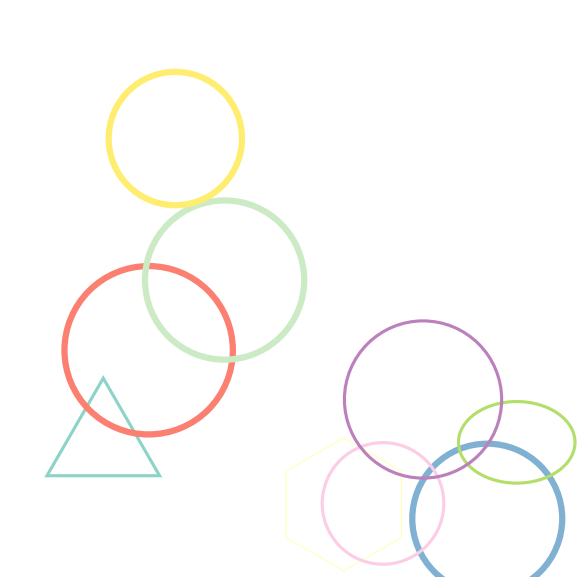[{"shape": "triangle", "thickness": 1.5, "radius": 0.56, "center": [0.179, 0.232]}, {"shape": "hexagon", "thickness": 0.5, "radius": 0.58, "center": [0.595, 0.126]}, {"shape": "circle", "thickness": 3, "radius": 0.73, "center": [0.257, 0.393]}, {"shape": "circle", "thickness": 3, "radius": 0.65, "center": [0.844, 0.101]}, {"shape": "oval", "thickness": 1.5, "radius": 0.5, "center": [0.895, 0.233]}, {"shape": "circle", "thickness": 1.5, "radius": 0.53, "center": [0.663, 0.127]}, {"shape": "circle", "thickness": 1.5, "radius": 0.68, "center": [0.733, 0.307]}, {"shape": "circle", "thickness": 3, "radius": 0.69, "center": [0.389, 0.514]}, {"shape": "circle", "thickness": 3, "radius": 0.58, "center": [0.304, 0.759]}]